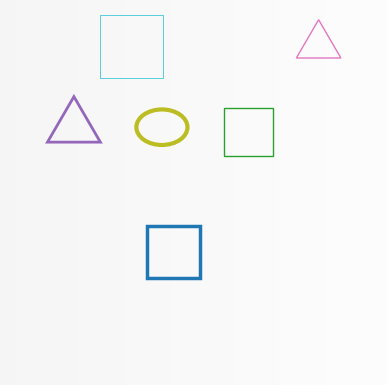[{"shape": "square", "thickness": 2.5, "radius": 0.34, "center": [0.448, 0.345]}, {"shape": "square", "thickness": 1, "radius": 0.32, "center": [0.642, 0.657]}, {"shape": "triangle", "thickness": 2, "radius": 0.39, "center": [0.191, 0.67]}, {"shape": "triangle", "thickness": 1, "radius": 0.33, "center": [0.822, 0.883]}, {"shape": "oval", "thickness": 3, "radius": 0.33, "center": [0.418, 0.67]}, {"shape": "square", "thickness": 0.5, "radius": 0.41, "center": [0.338, 0.879]}]